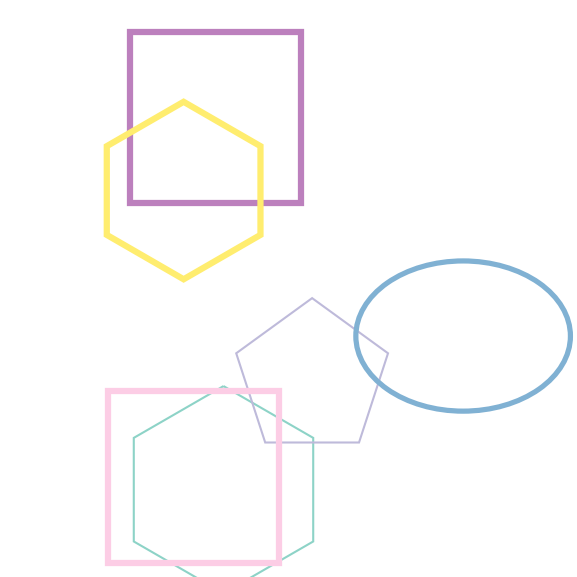[{"shape": "hexagon", "thickness": 1, "radius": 0.9, "center": [0.387, 0.151]}, {"shape": "pentagon", "thickness": 1, "radius": 0.69, "center": [0.54, 0.345]}, {"shape": "oval", "thickness": 2.5, "radius": 0.93, "center": [0.802, 0.417]}, {"shape": "square", "thickness": 3, "radius": 0.74, "center": [0.335, 0.173]}, {"shape": "square", "thickness": 3, "radius": 0.74, "center": [0.374, 0.796]}, {"shape": "hexagon", "thickness": 3, "radius": 0.77, "center": [0.318, 0.669]}]